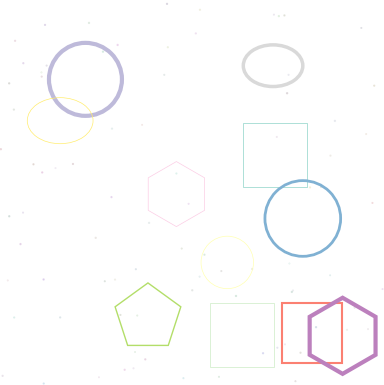[{"shape": "square", "thickness": 0.5, "radius": 0.41, "center": [0.715, 0.598]}, {"shape": "circle", "thickness": 0.5, "radius": 0.34, "center": [0.59, 0.318]}, {"shape": "circle", "thickness": 3, "radius": 0.47, "center": [0.222, 0.794]}, {"shape": "square", "thickness": 1.5, "radius": 0.39, "center": [0.81, 0.136]}, {"shape": "circle", "thickness": 2, "radius": 0.49, "center": [0.786, 0.433]}, {"shape": "pentagon", "thickness": 1, "radius": 0.45, "center": [0.384, 0.175]}, {"shape": "hexagon", "thickness": 0.5, "radius": 0.42, "center": [0.458, 0.496]}, {"shape": "oval", "thickness": 2.5, "radius": 0.39, "center": [0.709, 0.829]}, {"shape": "hexagon", "thickness": 3, "radius": 0.49, "center": [0.89, 0.128]}, {"shape": "square", "thickness": 0.5, "radius": 0.41, "center": [0.628, 0.13]}, {"shape": "oval", "thickness": 0.5, "radius": 0.43, "center": [0.156, 0.687]}]